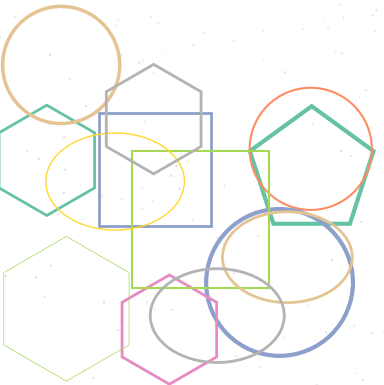[{"shape": "hexagon", "thickness": 2, "radius": 0.72, "center": [0.122, 0.584]}, {"shape": "pentagon", "thickness": 3, "radius": 0.84, "center": [0.81, 0.555]}, {"shape": "circle", "thickness": 1.5, "radius": 0.79, "center": [0.807, 0.613]}, {"shape": "square", "thickness": 2, "radius": 0.73, "center": [0.403, 0.56]}, {"shape": "circle", "thickness": 3, "radius": 0.95, "center": [0.726, 0.266]}, {"shape": "hexagon", "thickness": 2, "radius": 0.71, "center": [0.44, 0.144]}, {"shape": "square", "thickness": 1.5, "radius": 0.89, "center": [0.521, 0.43]}, {"shape": "hexagon", "thickness": 0.5, "radius": 0.94, "center": [0.173, 0.198]}, {"shape": "oval", "thickness": 1, "radius": 0.9, "center": [0.299, 0.529]}, {"shape": "circle", "thickness": 2.5, "radius": 0.76, "center": [0.159, 0.831]}, {"shape": "oval", "thickness": 2, "radius": 0.84, "center": [0.746, 0.332]}, {"shape": "oval", "thickness": 2, "radius": 0.87, "center": [0.564, 0.18]}, {"shape": "hexagon", "thickness": 2, "radius": 0.71, "center": [0.399, 0.691]}]